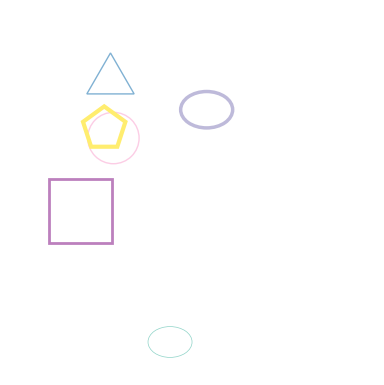[{"shape": "oval", "thickness": 0.5, "radius": 0.29, "center": [0.442, 0.112]}, {"shape": "oval", "thickness": 2.5, "radius": 0.34, "center": [0.537, 0.715]}, {"shape": "triangle", "thickness": 1, "radius": 0.35, "center": [0.287, 0.792]}, {"shape": "circle", "thickness": 1, "radius": 0.33, "center": [0.295, 0.641]}, {"shape": "square", "thickness": 2, "radius": 0.41, "center": [0.209, 0.452]}, {"shape": "pentagon", "thickness": 3, "radius": 0.29, "center": [0.271, 0.666]}]